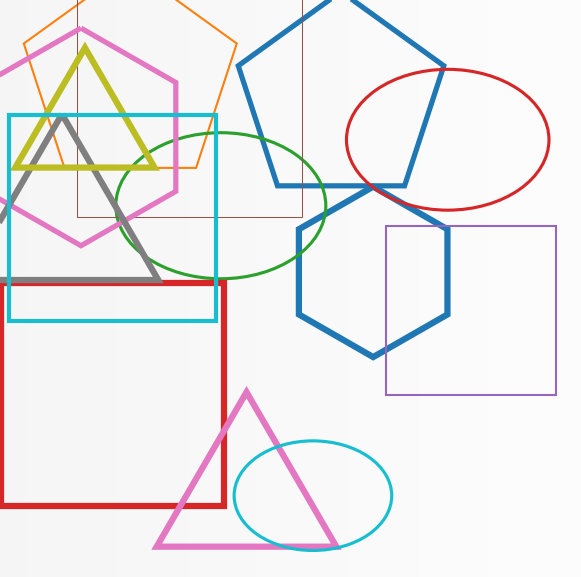[{"shape": "pentagon", "thickness": 2.5, "radius": 0.93, "center": [0.587, 0.828]}, {"shape": "hexagon", "thickness": 3, "radius": 0.74, "center": [0.642, 0.528]}, {"shape": "pentagon", "thickness": 1, "radius": 0.96, "center": [0.224, 0.864]}, {"shape": "oval", "thickness": 1.5, "radius": 0.9, "center": [0.38, 0.643]}, {"shape": "oval", "thickness": 1.5, "radius": 0.87, "center": [0.77, 0.757]}, {"shape": "square", "thickness": 3, "radius": 0.96, "center": [0.193, 0.316]}, {"shape": "square", "thickness": 1, "radius": 0.73, "center": [0.81, 0.461]}, {"shape": "square", "thickness": 0.5, "radius": 0.96, "center": [0.326, 0.815]}, {"shape": "triangle", "thickness": 3, "radius": 0.89, "center": [0.424, 0.142]}, {"shape": "hexagon", "thickness": 2.5, "radius": 0.94, "center": [0.139, 0.762]}, {"shape": "triangle", "thickness": 3, "radius": 0.96, "center": [0.107, 0.61]}, {"shape": "triangle", "thickness": 3, "radius": 0.69, "center": [0.146, 0.778]}, {"shape": "square", "thickness": 2, "radius": 0.89, "center": [0.194, 0.621]}, {"shape": "oval", "thickness": 1.5, "radius": 0.68, "center": [0.538, 0.141]}]